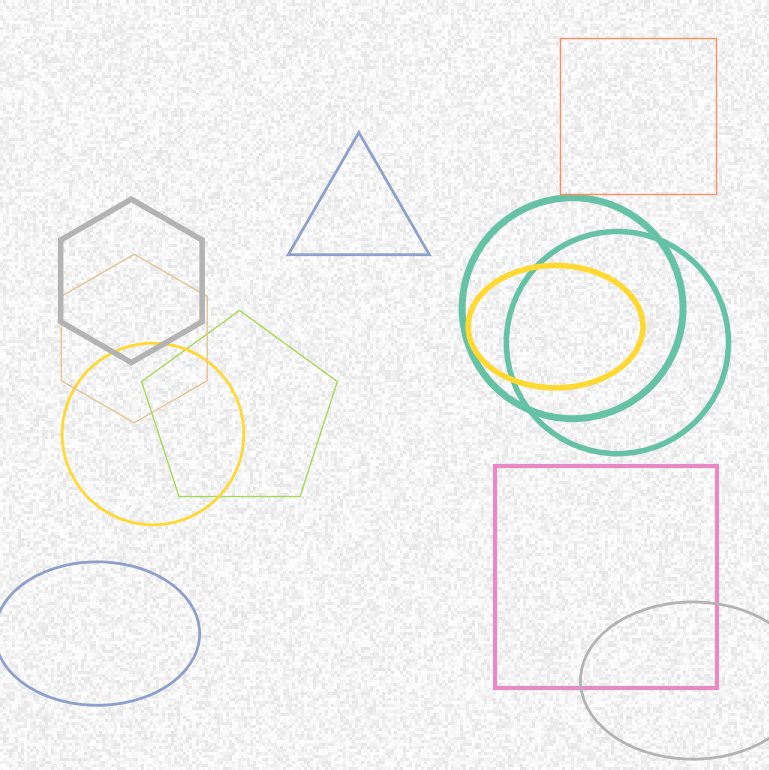[{"shape": "circle", "thickness": 2, "radius": 0.72, "center": [0.802, 0.555]}, {"shape": "circle", "thickness": 2.5, "radius": 0.72, "center": [0.744, 0.6]}, {"shape": "square", "thickness": 0.5, "radius": 0.51, "center": [0.829, 0.85]}, {"shape": "triangle", "thickness": 1, "radius": 0.53, "center": [0.466, 0.722]}, {"shape": "oval", "thickness": 1, "radius": 0.67, "center": [0.126, 0.177]}, {"shape": "square", "thickness": 1.5, "radius": 0.72, "center": [0.787, 0.25]}, {"shape": "pentagon", "thickness": 0.5, "radius": 0.67, "center": [0.311, 0.463]}, {"shape": "oval", "thickness": 2, "radius": 0.57, "center": [0.722, 0.576]}, {"shape": "circle", "thickness": 1, "radius": 0.59, "center": [0.199, 0.436]}, {"shape": "hexagon", "thickness": 0.5, "radius": 0.55, "center": [0.174, 0.56]}, {"shape": "hexagon", "thickness": 2, "radius": 0.53, "center": [0.171, 0.635]}, {"shape": "oval", "thickness": 1, "radius": 0.73, "center": [0.9, 0.116]}]